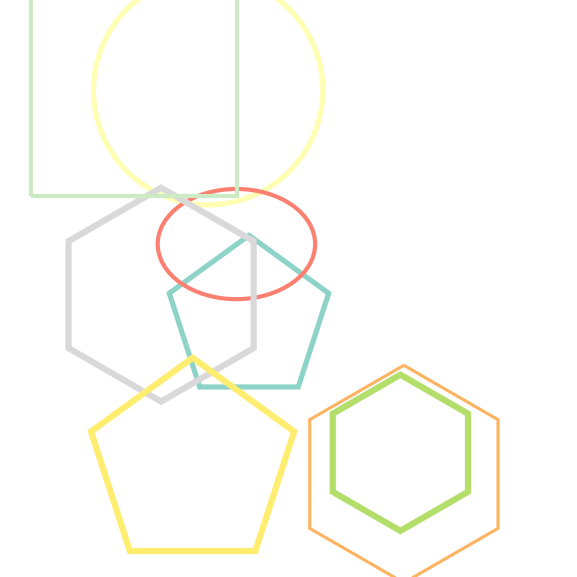[{"shape": "pentagon", "thickness": 2.5, "radius": 0.73, "center": [0.431, 0.446]}, {"shape": "circle", "thickness": 2.5, "radius": 0.99, "center": [0.36, 0.843]}, {"shape": "oval", "thickness": 2, "radius": 0.68, "center": [0.409, 0.577]}, {"shape": "hexagon", "thickness": 1.5, "radius": 0.94, "center": [0.699, 0.178]}, {"shape": "hexagon", "thickness": 3, "radius": 0.68, "center": [0.693, 0.215]}, {"shape": "hexagon", "thickness": 3, "radius": 0.93, "center": [0.279, 0.489]}, {"shape": "square", "thickness": 2, "radius": 0.89, "center": [0.232, 0.839]}, {"shape": "pentagon", "thickness": 3, "radius": 0.92, "center": [0.333, 0.195]}]